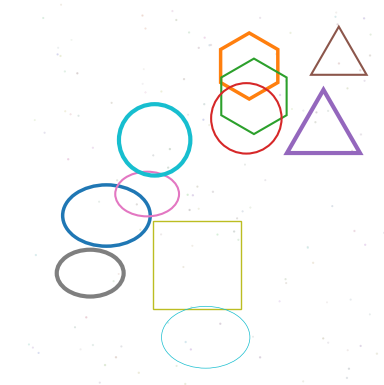[{"shape": "oval", "thickness": 2.5, "radius": 0.57, "center": [0.276, 0.44]}, {"shape": "hexagon", "thickness": 2.5, "radius": 0.43, "center": [0.647, 0.829]}, {"shape": "hexagon", "thickness": 1.5, "radius": 0.49, "center": [0.66, 0.75]}, {"shape": "circle", "thickness": 1.5, "radius": 0.46, "center": [0.64, 0.693]}, {"shape": "triangle", "thickness": 3, "radius": 0.55, "center": [0.84, 0.657]}, {"shape": "triangle", "thickness": 1.5, "radius": 0.42, "center": [0.88, 0.847]}, {"shape": "oval", "thickness": 1.5, "radius": 0.41, "center": [0.382, 0.496]}, {"shape": "oval", "thickness": 3, "radius": 0.43, "center": [0.234, 0.291]}, {"shape": "square", "thickness": 1, "radius": 0.57, "center": [0.512, 0.312]}, {"shape": "circle", "thickness": 3, "radius": 0.46, "center": [0.402, 0.637]}, {"shape": "oval", "thickness": 0.5, "radius": 0.57, "center": [0.534, 0.124]}]